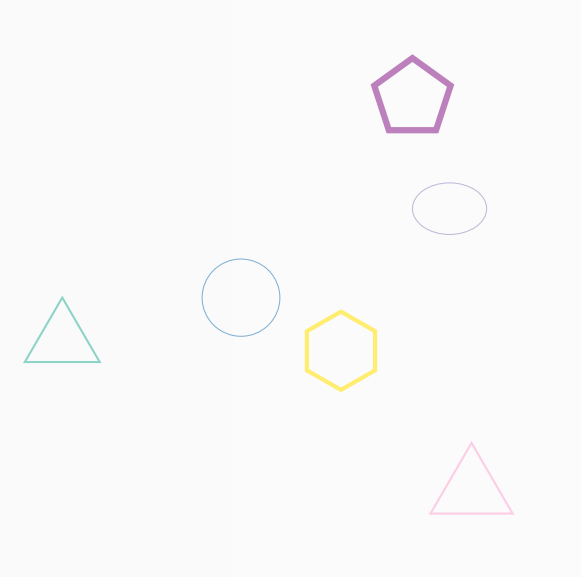[{"shape": "triangle", "thickness": 1, "radius": 0.37, "center": [0.107, 0.409]}, {"shape": "oval", "thickness": 0.5, "radius": 0.32, "center": [0.773, 0.638]}, {"shape": "circle", "thickness": 0.5, "radius": 0.33, "center": [0.415, 0.484]}, {"shape": "triangle", "thickness": 1, "radius": 0.41, "center": [0.811, 0.151]}, {"shape": "pentagon", "thickness": 3, "radius": 0.35, "center": [0.71, 0.83]}, {"shape": "hexagon", "thickness": 2, "radius": 0.34, "center": [0.587, 0.392]}]